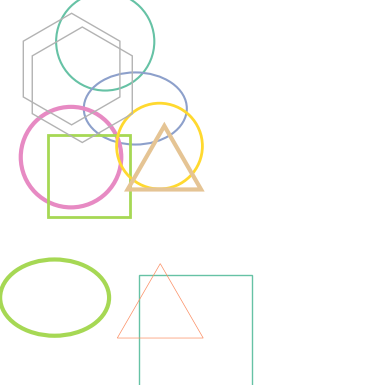[{"shape": "circle", "thickness": 1.5, "radius": 0.64, "center": [0.273, 0.892]}, {"shape": "square", "thickness": 1, "radius": 0.73, "center": [0.508, 0.139]}, {"shape": "triangle", "thickness": 0.5, "radius": 0.64, "center": [0.416, 0.186]}, {"shape": "oval", "thickness": 1.5, "radius": 0.67, "center": [0.351, 0.718]}, {"shape": "circle", "thickness": 3, "radius": 0.65, "center": [0.184, 0.592]}, {"shape": "oval", "thickness": 3, "radius": 0.71, "center": [0.142, 0.227]}, {"shape": "square", "thickness": 2, "radius": 0.53, "center": [0.231, 0.543]}, {"shape": "circle", "thickness": 2, "radius": 0.56, "center": [0.414, 0.621]}, {"shape": "triangle", "thickness": 3, "radius": 0.55, "center": [0.427, 0.563]}, {"shape": "hexagon", "thickness": 1, "radius": 0.72, "center": [0.186, 0.821]}, {"shape": "hexagon", "thickness": 1, "radius": 0.75, "center": [0.214, 0.78]}]